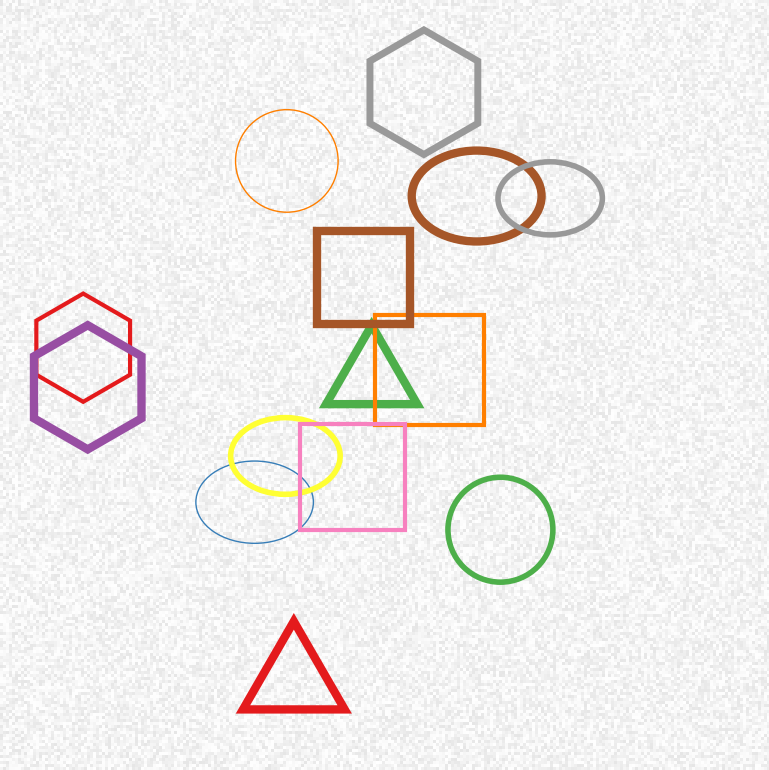[{"shape": "triangle", "thickness": 3, "radius": 0.38, "center": [0.382, 0.117]}, {"shape": "hexagon", "thickness": 1.5, "radius": 0.35, "center": [0.108, 0.548]}, {"shape": "oval", "thickness": 0.5, "radius": 0.38, "center": [0.331, 0.348]}, {"shape": "circle", "thickness": 2, "radius": 0.34, "center": [0.65, 0.312]}, {"shape": "triangle", "thickness": 3, "radius": 0.34, "center": [0.483, 0.509]}, {"shape": "hexagon", "thickness": 3, "radius": 0.4, "center": [0.114, 0.497]}, {"shape": "square", "thickness": 1.5, "radius": 0.35, "center": [0.557, 0.52]}, {"shape": "circle", "thickness": 0.5, "radius": 0.33, "center": [0.373, 0.791]}, {"shape": "oval", "thickness": 2, "radius": 0.36, "center": [0.371, 0.408]}, {"shape": "oval", "thickness": 3, "radius": 0.42, "center": [0.619, 0.745]}, {"shape": "square", "thickness": 3, "radius": 0.3, "center": [0.472, 0.64]}, {"shape": "square", "thickness": 1.5, "radius": 0.34, "center": [0.458, 0.381]}, {"shape": "hexagon", "thickness": 2.5, "radius": 0.4, "center": [0.55, 0.88]}, {"shape": "oval", "thickness": 2, "radius": 0.34, "center": [0.715, 0.742]}]